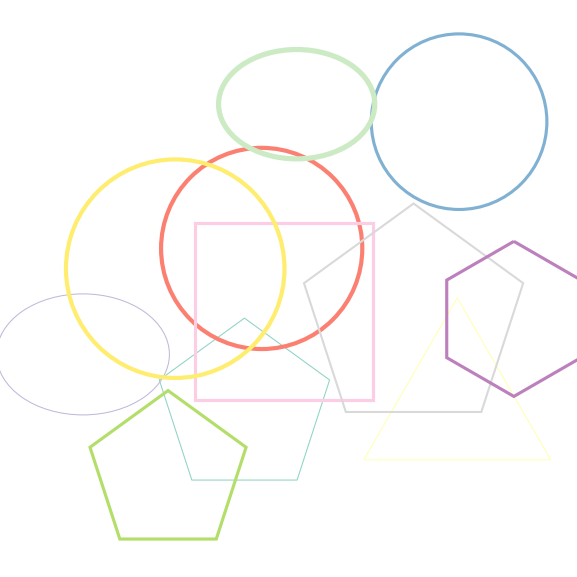[{"shape": "pentagon", "thickness": 0.5, "radius": 0.78, "center": [0.423, 0.293]}, {"shape": "triangle", "thickness": 0.5, "radius": 0.94, "center": [0.792, 0.296]}, {"shape": "oval", "thickness": 0.5, "radius": 0.75, "center": [0.144, 0.385]}, {"shape": "circle", "thickness": 2, "radius": 0.87, "center": [0.453, 0.569]}, {"shape": "circle", "thickness": 1.5, "radius": 0.76, "center": [0.795, 0.788]}, {"shape": "pentagon", "thickness": 1.5, "radius": 0.71, "center": [0.291, 0.181]}, {"shape": "square", "thickness": 1.5, "radius": 0.77, "center": [0.492, 0.46]}, {"shape": "pentagon", "thickness": 1, "radius": 1.0, "center": [0.716, 0.447]}, {"shape": "hexagon", "thickness": 1.5, "radius": 0.67, "center": [0.89, 0.447]}, {"shape": "oval", "thickness": 2.5, "radius": 0.68, "center": [0.514, 0.819]}, {"shape": "circle", "thickness": 2, "radius": 0.95, "center": [0.303, 0.534]}]